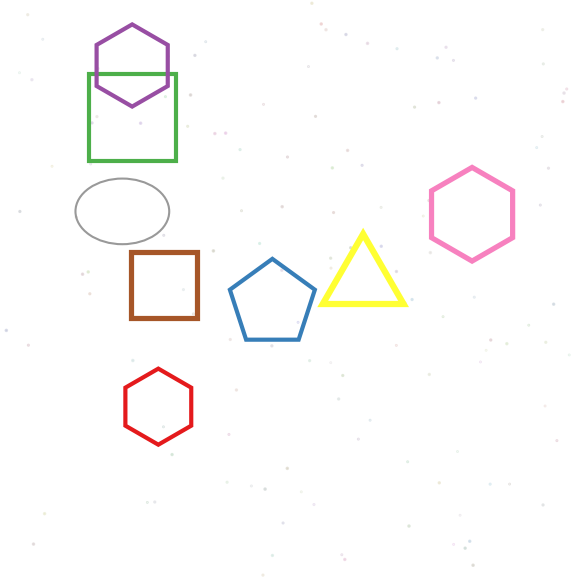[{"shape": "hexagon", "thickness": 2, "radius": 0.33, "center": [0.274, 0.295]}, {"shape": "pentagon", "thickness": 2, "radius": 0.39, "center": [0.472, 0.474]}, {"shape": "square", "thickness": 2, "radius": 0.37, "center": [0.229, 0.796]}, {"shape": "hexagon", "thickness": 2, "radius": 0.36, "center": [0.229, 0.886]}, {"shape": "triangle", "thickness": 3, "radius": 0.4, "center": [0.629, 0.513]}, {"shape": "square", "thickness": 2.5, "radius": 0.29, "center": [0.284, 0.506]}, {"shape": "hexagon", "thickness": 2.5, "radius": 0.41, "center": [0.817, 0.628]}, {"shape": "oval", "thickness": 1, "radius": 0.41, "center": [0.212, 0.633]}]